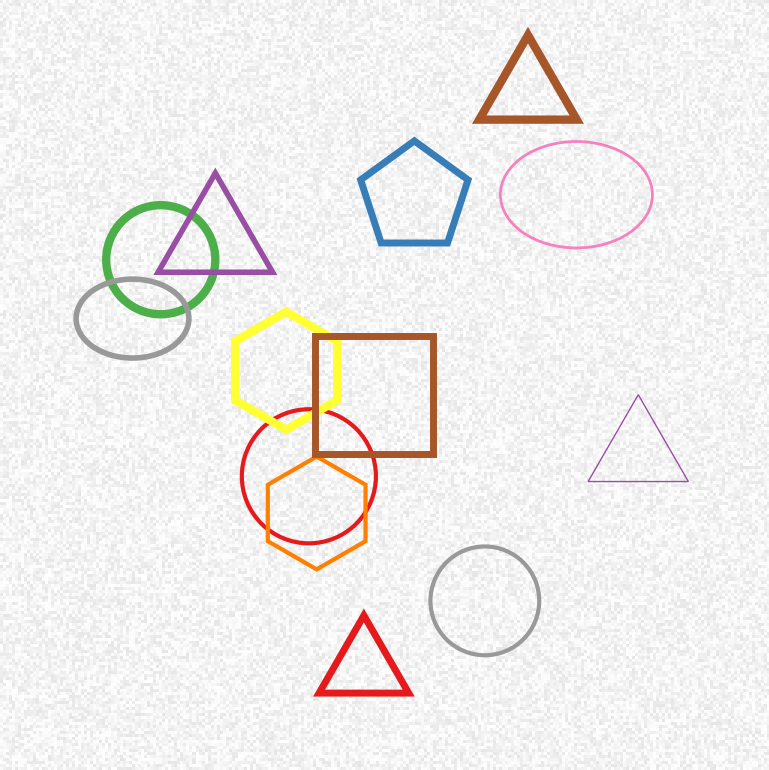[{"shape": "circle", "thickness": 1.5, "radius": 0.44, "center": [0.401, 0.381]}, {"shape": "triangle", "thickness": 2.5, "radius": 0.34, "center": [0.473, 0.133]}, {"shape": "pentagon", "thickness": 2.5, "radius": 0.37, "center": [0.538, 0.744]}, {"shape": "circle", "thickness": 3, "radius": 0.35, "center": [0.209, 0.663]}, {"shape": "triangle", "thickness": 2, "radius": 0.43, "center": [0.28, 0.689]}, {"shape": "triangle", "thickness": 0.5, "radius": 0.38, "center": [0.829, 0.412]}, {"shape": "hexagon", "thickness": 1.5, "radius": 0.37, "center": [0.411, 0.334]}, {"shape": "hexagon", "thickness": 3, "radius": 0.38, "center": [0.372, 0.518]}, {"shape": "triangle", "thickness": 3, "radius": 0.37, "center": [0.686, 0.881]}, {"shape": "square", "thickness": 2.5, "radius": 0.38, "center": [0.485, 0.487]}, {"shape": "oval", "thickness": 1, "radius": 0.49, "center": [0.749, 0.747]}, {"shape": "oval", "thickness": 2, "radius": 0.37, "center": [0.172, 0.586]}, {"shape": "circle", "thickness": 1.5, "radius": 0.35, "center": [0.63, 0.22]}]